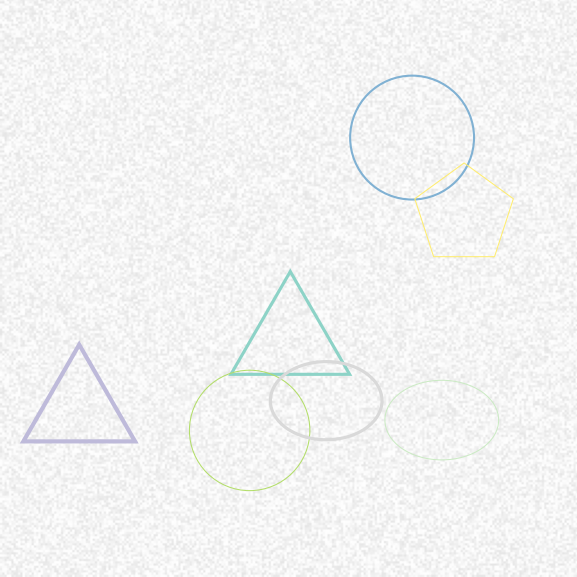[{"shape": "triangle", "thickness": 1.5, "radius": 0.59, "center": [0.503, 0.41]}, {"shape": "triangle", "thickness": 2, "radius": 0.56, "center": [0.137, 0.291]}, {"shape": "circle", "thickness": 1, "radius": 0.54, "center": [0.714, 0.761]}, {"shape": "circle", "thickness": 0.5, "radius": 0.52, "center": [0.432, 0.254]}, {"shape": "oval", "thickness": 1.5, "radius": 0.48, "center": [0.565, 0.305]}, {"shape": "oval", "thickness": 0.5, "radius": 0.49, "center": [0.765, 0.272]}, {"shape": "pentagon", "thickness": 0.5, "radius": 0.45, "center": [0.804, 0.627]}]